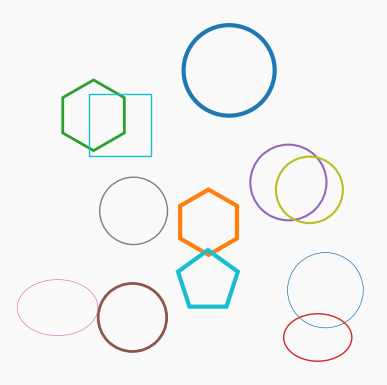[{"shape": "circle", "thickness": 0.5, "radius": 0.49, "center": [0.84, 0.246]}, {"shape": "circle", "thickness": 3, "radius": 0.59, "center": [0.591, 0.817]}, {"shape": "hexagon", "thickness": 3, "radius": 0.42, "center": [0.538, 0.423]}, {"shape": "hexagon", "thickness": 2, "radius": 0.46, "center": [0.241, 0.701]}, {"shape": "oval", "thickness": 1, "radius": 0.44, "center": [0.82, 0.123]}, {"shape": "circle", "thickness": 1.5, "radius": 0.49, "center": [0.744, 0.526]}, {"shape": "circle", "thickness": 2, "radius": 0.44, "center": [0.342, 0.175]}, {"shape": "oval", "thickness": 0.5, "radius": 0.52, "center": [0.149, 0.201]}, {"shape": "circle", "thickness": 1, "radius": 0.44, "center": [0.345, 0.452]}, {"shape": "circle", "thickness": 1.5, "radius": 0.43, "center": [0.798, 0.507]}, {"shape": "square", "thickness": 1, "radius": 0.4, "center": [0.309, 0.675]}, {"shape": "pentagon", "thickness": 3, "radius": 0.41, "center": [0.537, 0.269]}]